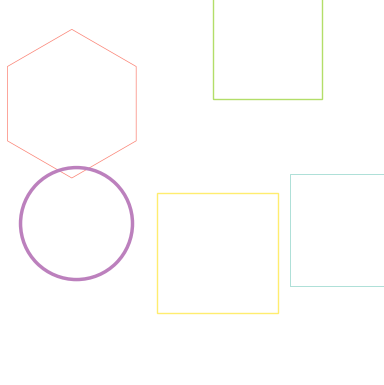[{"shape": "square", "thickness": 0.5, "radius": 0.73, "center": [0.897, 0.402]}, {"shape": "hexagon", "thickness": 0.5, "radius": 0.97, "center": [0.187, 0.731]}, {"shape": "square", "thickness": 1, "radius": 0.7, "center": [0.694, 0.883]}, {"shape": "circle", "thickness": 2.5, "radius": 0.73, "center": [0.199, 0.419]}, {"shape": "square", "thickness": 1, "radius": 0.78, "center": [0.565, 0.342]}]